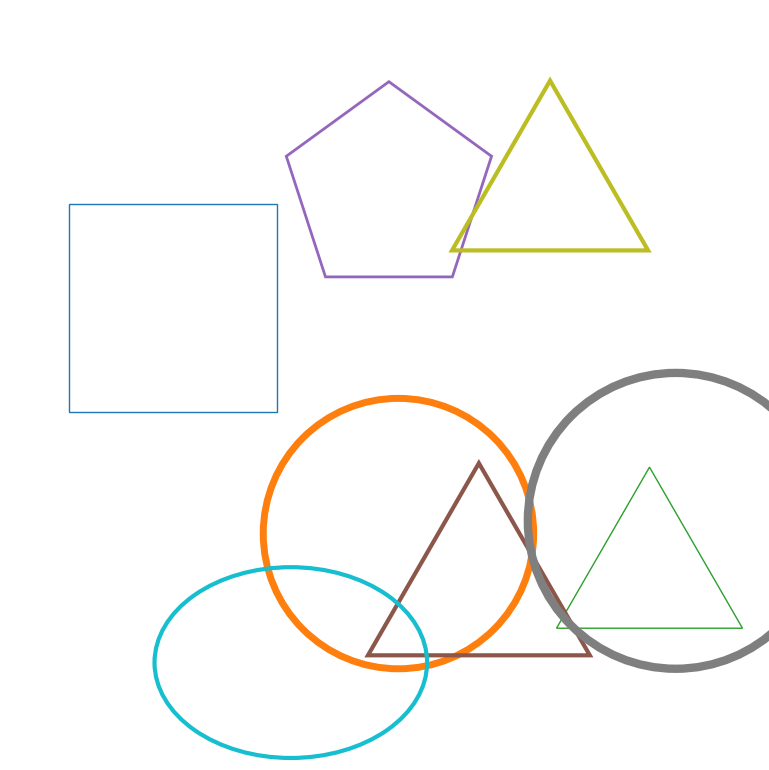[{"shape": "square", "thickness": 0.5, "radius": 0.67, "center": [0.225, 0.6]}, {"shape": "circle", "thickness": 2.5, "radius": 0.88, "center": [0.517, 0.307]}, {"shape": "triangle", "thickness": 0.5, "radius": 0.7, "center": [0.844, 0.254]}, {"shape": "pentagon", "thickness": 1, "radius": 0.7, "center": [0.505, 0.754]}, {"shape": "triangle", "thickness": 1.5, "radius": 0.83, "center": [0.622, 0.232]}, {"shape": "circle", "thickness": 3, "radius": 0.96, "center": [0.878, 0.324]}, {"shape": "triangle", "thickness": 1.5, "radius": 0.73, "center": [0.714, 0.748]}, {"shape": "oval", "thickness": 1.5, "radius": 0.88, "center": [0.378, 0.14]}]